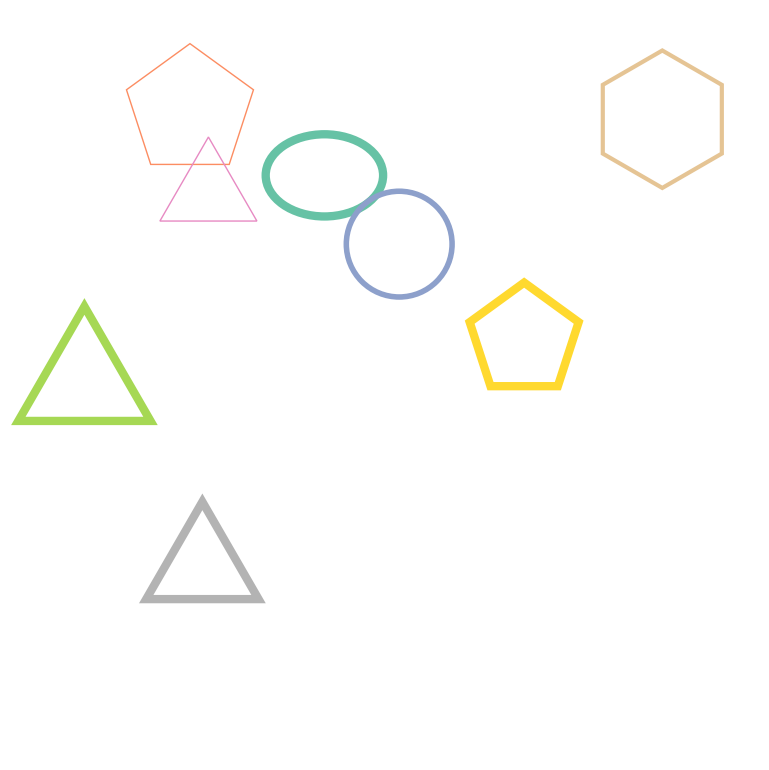[{"shape": "oval", "thickness": 3, "radius": 0.38, "center": [0.421, 0.772]}, {"shape": "pentagon", "thickness": 0.5, "radius": 0.43, "center": [0.247, 0.857]}, {"shape": "circle", "thickness": 2, "radius": 0.34, "center": [0.518, 0.683]}, {"shape": "triangle", "thickness": 0.5, "radius": 0.36, "center": [0.271, 0.749]}, {"shape": "triangle", "thickness": 3, "radius": 0.5, "center": [0.11, 0.503]}, {"shape": "pentagon", "thickness": 3, "radius": 0.37, "center": [0.681, 0.559]}, {"shape": "hexagon", "thickness": 1.5, "radius": 0.45, "center": [0.86, 0.845]}, {"shape": "triangle", "thickness": 3, "radius": 0.42, "center": [0.263, 0.264]}]